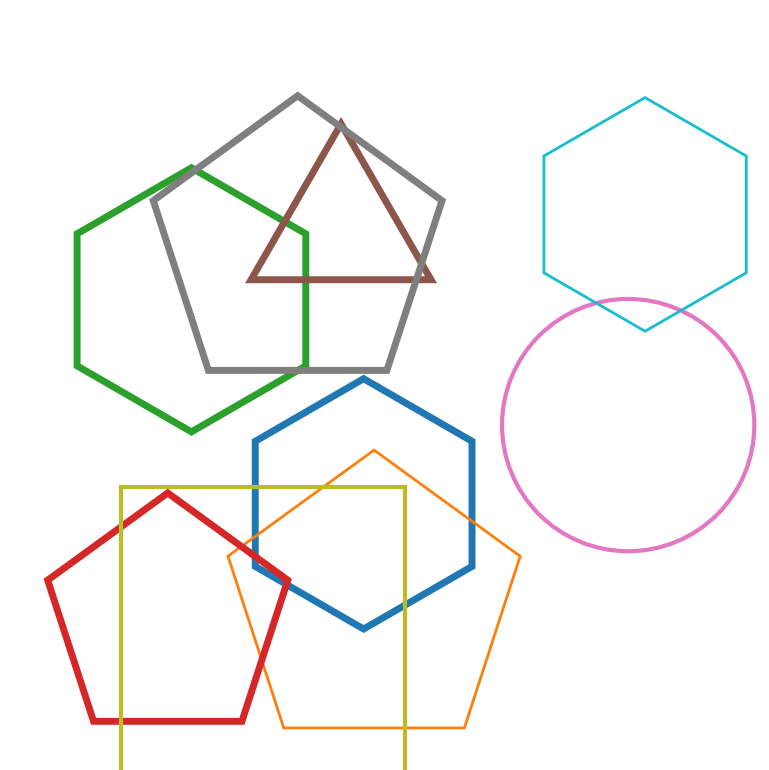[{"shape": "hexagon", "thickness": 2.5, "radius": 0.81, "center": [0.472, 0.346]}, {"shape": "pentagon", "thickness": 1, "radius": 1.0, "center": [0.486, 0.216]}, {"shape": "hexagon", "thickness": 2.5, "radius": 0.86, "center": [0.249, 0.611]}, {"shape": "pentagon", "thickness": 2.5, "radius": 0.82, "center": [0.218, 0.196]}, {"shape": "triangle", "thickness": 2.5, "radius": 0.67, "center": [0.443, 0.704]}, {"shape": "circle", "thickness": 1.5, "radius": 0.82, "center": [0.816, 0.448]}, {"shape": "pentagon", "thickness": 2.5, "radius": 0.99, "center": [0.387, 0.678]}, {"shape": "square", "thickness": 1.5, "radius": 0.92, "center": [0.342, 0.182]}, {"shape": "hexagon", "thickness": 1, "radius": 0.76, "center": [0.838, 0.722]}]